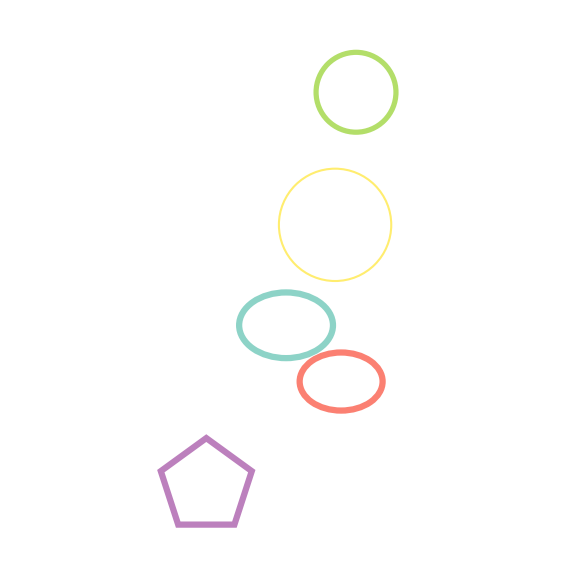[{"shape": "oval", "thickness": 3, "radius": 0.41, "center": [0.495, 0.436]}, {"shape": "oval", "thickness": 3, "radius": 0.36, "center": [0.591, 0.338]}, {"shape": "circle", "thickness": 2.5, "radius": 0.35, "center": [0.616, 0.839]}, {"shape": "pentagon", "thickness": 3, "radius": 0.41, "center": [0.357, 0.158]}, {"shape": "circle", "thickness": 1, "radius": 0.49, "center": [0.58, 0.61]}]